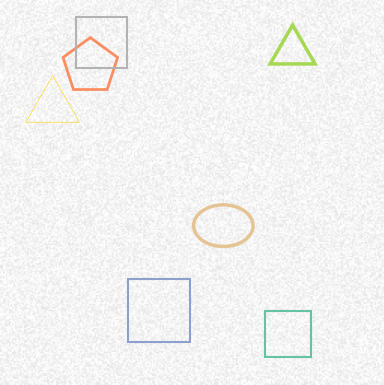[{"shape": "square", "thickness": 1.5, "radius": 0.3, "center": [0.749, 0.133]}, {"shape": "pentagon", "thickness": 2, "radius": 0.37, "center": [0.235, 0.828]}, {"shape": "square", "thickness": 1.5, "radius": 0.41, "center": [0.412, 0.193]}, {"shape": "triangle", "thickness": 2.5, "radius": 0.34, "center": [0.76, 0.868]}, {"shape": "triangle", "thickness": 0.5, "radius": 0.4, "center": [0.137, 0.723]}, {"shape": "oval", "thickness": 2.5, "radius": 0.39, "center": [0.58, 0.414]}, {"shape": "square", "thickness": 1.5, "radius": 0.33, "center": [0.264, 0.89]}]